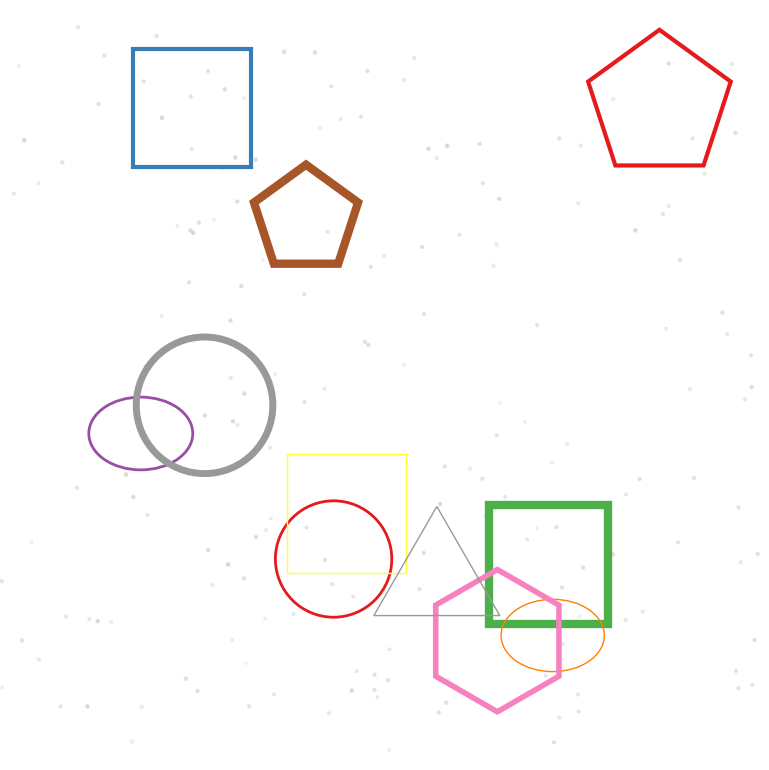[{"shape": "circle", "thickness": 1, "radius": 0.38, "center": [0.433, 0.274]}, {"shape": "pentagon", "thickness": 1.5, "radius": 0.49, "center": [0.856, 0.864]}, {"shape": "square", "thickness": 1.5, "radius": 0.38, "center": [0.25, 0.86]}, {"shape": "square", "thickness": 3, "radius": 0.39, "center": [0.713, 0.267]}, {"shape": "oval", "thickness": 1, "radius": 0.34, "center": [0.183, 0.437]}, {"shape": "oval", "thickness": 0.5, "radius": 0.34, "center": [0.718, 0.175]}, {"shape": "square", "thickness": 0.5, "radius": 0.39, "center": [0.45, 0.334]}, {"shape": "pentagon", "thickness": 3, "radius": 0.36, "center": [0.397, 0.715]}, {"shape": "hexagon", "thickness": 2, "radius": 0.46, "center": [0.646, 0.168]}, {"shape": "circle", "thickness": 2.5, "radius": 0.44, "center": [0.266, 0.474]}, {"shape": "triangle", "thickness": 0.5, "radius": 0.47, "center": [0.567, 0.248]}]